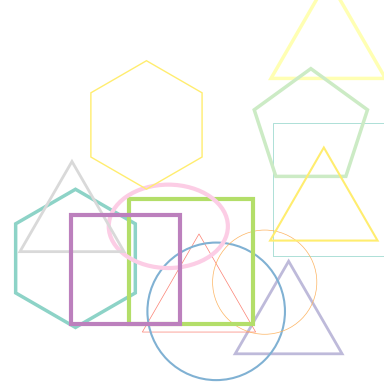[{"shape": "hexagon", "thickness": 2.5, "radius": 0.9, "center": [0.196, 0.329]}, {"shape": "square", "thickness": 0.5, "radius": 0.86, "center": [0.881, 0.507]}, {"shape": "triangle", "thickness": 2.5, "radius": 0.86, "center": [0.853, 0.882]}, {"shape": "triangle", "thickness": 2, "radius": 0.8, "center": [0.75, 0.161]}, {"shape": "triangle", "thickness": 0.5, "radius": 0.85, "center": [0.517, 0.223]}, {"shape": "circle", "thickness": 1.5, "radius": 0.89, "center": [0.562, 0.191]}, {"shape": "circle", "thickness": 0.5, "radius": 0.68, "center": [0.688, 0.267]}, {"shape": "square", "thickness": 3, "radius": 0.81, "center": [0.496, 0.321]}, {"shape": "oval", "thickness": 3, "radius": 0.77, "center": [0.437, 0.412]}, {"shape": "triangle", "thickness": 2, "radius": 0.78, "center": [0.187, 0.424]}, {"shape": "square", "thickness": 3, "radius": 0.7, "center": [0.326, 0.3]}, {"shape": "pentagon", "thickness": 2.5, "radius": 0.77, "center": [0.807, 0.667]}, {"shape": "hexagon", "thickness": 1, "radius": 0.83, "center": [0.38, 0.676]}, {"shape": "triangle", "thickness": 1.5, "radius": 0.81, "center": [0.841, 0.456]}]